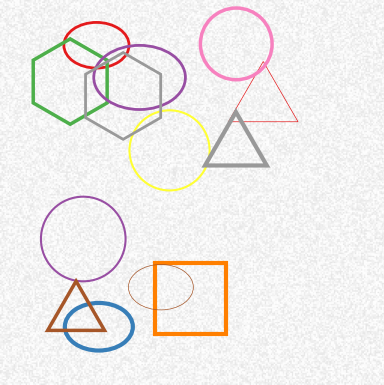[{"shape": "triangle", "thickness": 0.5, "radius": 0.52, "center": [0.684, 0.736]}, {"shape": "oval", "thickness": 2, "radius": 0.42, "center": [0.251, 0.883]}, {"shape": "oval", "thickness": 3, "radius": 0.44, "center": [0.257, 0.151]}, {"shape": "hexagon", "thickness": 2.5, "radius": 0.55, "center": [0.182, 0.788]}, {"shape": "oval", "thickness": 2, "radius": 0.6, "center": [0.363, 0.799]}, {"shape": "circle", "thickness": 1.5, "radius": 0.55, "center": [0.216, 0.379]}, {"shape": "square", "thickness": 3, "radius": 0.46, "center": [0.496, 0.225]}, {"shape": "circle", "thickness": 1.5, "radius": 0.52, "center": [0.44, 0.609]}, {"shape": "oval", "thickness": 0.5, "radius": 0.42, "center": [0.418, 0.254]}, {"shape": "triangle", "thickness": 2.5, "radius": 0.43, "center": [0.198, 0.184]}, {"shape": "circle", "thickness": 2.5, "radius": 0.47, "center": [0.614, 0.886]}, {"shape": "hexagon", "thickness": 2, "radius": 0.56, "center": [0.32, 0.751]}, {"shape": "triangle", "thickness": 3, "radius": 0.46, "center": [0.613, 0.616]}]